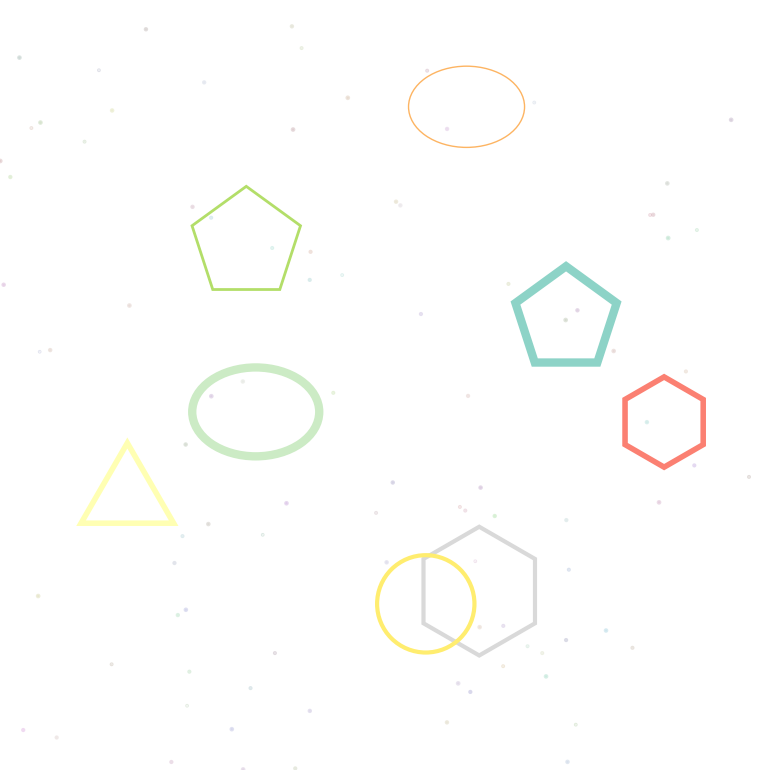[{"shape": "pentagon", "thickness": 3, "radius": 0.35, "center": [0.735, 0.585]}, {"shape": "triangle", "thickness": 2, "radius": 0.35, "center": [0.165, 0.355]}, {"shape": "hexagon", "thickness": 2, "radius": 0.29, "center": [0.862, 0.452]}, {"shape": "oval", "thickness": 0.5, "radius": 0.38, "center": [0.606, 0.861]}, {"shape": "pentagon", "thickness": 1, "radius": 0.37, "center": [0.32, 0.684]}, {"shape": "hexagon", "thickness": 1.5, "radius": 0.42, "center": [0.622, 0.232]}, {"shape": "oval", "thickness": 3, "radius": 0.41, "center": [0.332, 0.465]}, {"shape": "circle", "thickness": 1.5, "radius": 0.32, "center": [0.553, 0.216]}]